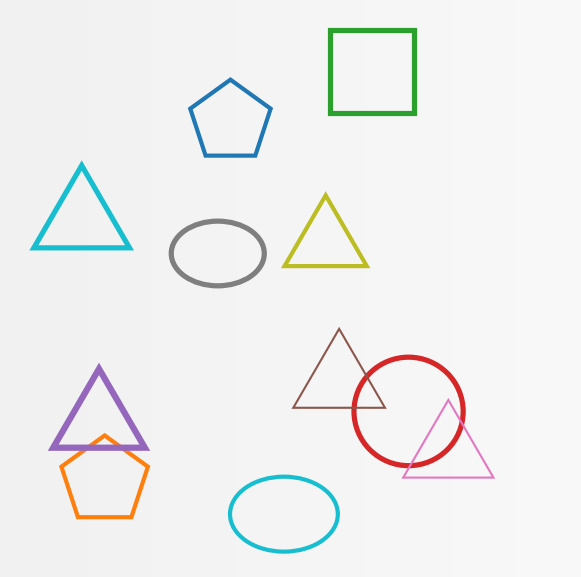[{"shape": "pentagon", "thickness": 2, "radius": 0.36, "center": [0.396, 0.788]}, {"shape": "pentagon", "thickness": 2, "radius": 0.39, "center": [0.18, 0.167]}, {"shape": "square", "thickness": 2.5, "radius": 0.36, "center": [0.64, 0.875]}, {"shape": "circle", "thickness": 2.5, "radius": 0.47, "center": [0.703, 0.287]}, {"shape": "triangle", "thickness": 3, "radius": 0.46, "center": [0.17, 0.269]}, {"shape": "triangle", "thickness": 1, "radius": 0.46, "center": [0.583, 0.339]}, {"shape": "triangle", "thickness": 1, "radius": 0.45, "center": [0.771, 0.217]}, {"shape": "oval", "thickness": 2.5, "radius": 0.4, "center": [0.375, 0.56]}, {"shape": "triangle", "thickness": 2, "radius": 0.41, "center": [0.56, 0.579]}, {"shape": "triangle", "thickness": 2.5, "radius": 0.48, "center": [0.141, 0.617]}, {"shape": "oval", "thickness": 2, "radius": 0.46, "center": [0.488, 0.109]}]